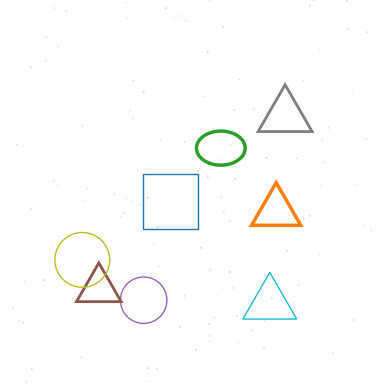[{"shape": "square", "thickness": 1, "radius": 0.36, "center": [0.442, 0.477]}, {"shape": "triangle", "thickness": 2.5, "radius": 0.37, "center": [0.717, 0.452]}, {"shape": "oval", "thickness": 2.5, "radius": 0.32, "center": [0.574, 0.615]}, {"shape": "circle", "thickness": 1, "radius": 0.3, "center": [0.373, 0.22]}, {"shape": "triangle", "thickness": 2, "radius": 0.34, "center": [0.257, 0.25]}, {"shape": "triangle", "thickness": 2, "radius": 0.41, "center": [0.741, 0.699]}, {"shape": "circle", "thickness": 1, "radius": 0.36, "center": [0.214, 0.325]}, {"shape": "triangle", "thickness": 1, "radius": 0.4, "center": [0.701, 0.212]}]